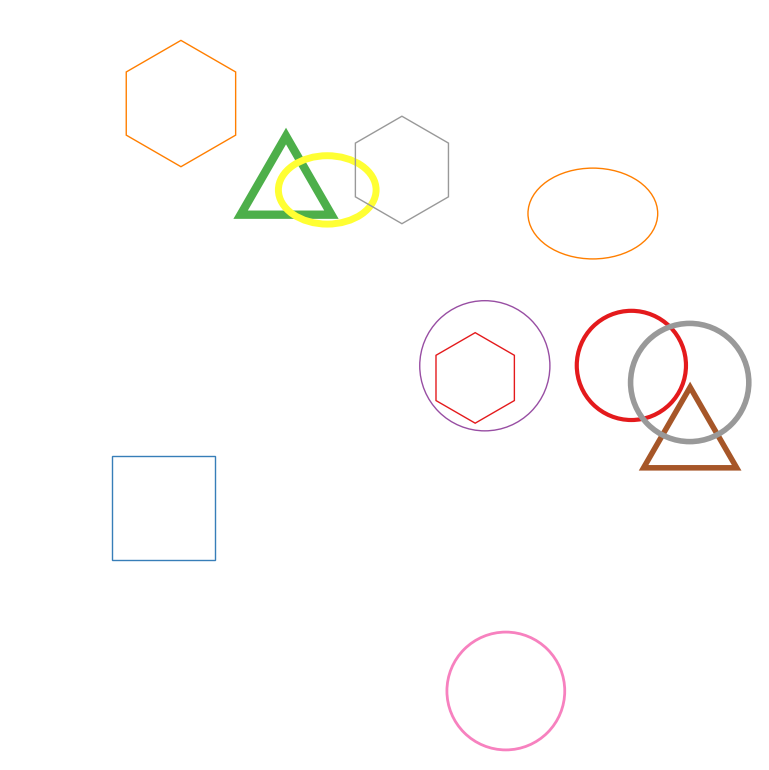[{"shape": "hexagon", "thickness": 0.5, "radius": 0.29, "center": [0.617, 0.509]}, {"shape": "circle", "thickness": 1.5, "radius": 0.35, "center": [0.82, 0.525]}, {"shape": "square", "thickness": 0.5, "radius": 0.34, "center": [0.212, 0.34]}, {"shape": "triangle", "thickness": 3, "radius": 0.34, "center": [0.371, 0.755]}, {"shape": "circle", "thickness": 0.5, "radius": 0.42, "center": [0.63, 0.525]}, {"shape": "oval", "thickness": 0.5, "radius": 0.42, "center": [0.77, 0.723]}, {"shape": "hexagon", "thickness": 0.5, "radius": 0.41, "center": [0.235, 0.866]}, {"shape": "oval", "thickness": 2.5, "radius": 0.32, "center": [0.425, 0.753]}, {"shape": "triangle", "thickness": 2, "radius": 0.35, "center": [0.896, 0.427]}, {"shape": "circle", "thickness": 1, "radius": 0.38, "center": [0.657, 0.103]}, {"shape": "hexagon", "thickness": 0.5, "radius": 0.35, "center": [0.522, 0.779]}, {"shape": "circle", "thickness": 2, "radius": 0.38, "center": [0.896, 0.503]}]